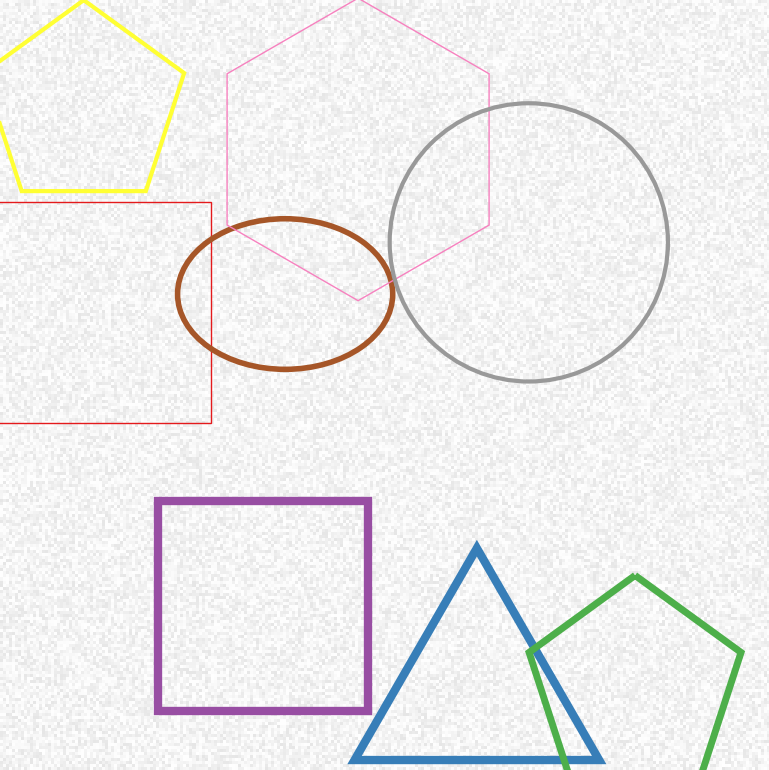[{"shape": "square", "thickness": 0.5, "radius": 0.72, "center": [0.131, 0.594]}, {"shape": "triangle", "thickness": 3, "radius": 0.92, "center": [0.619, 0.105]}, {"shape": "pentagon", "thickness": 2.5, "radius": 0.72, "center": [0.825, 0.108]}, {"shape": "square", "thickness": 3, "radius": 0.68, "center": [0.341, 0.213]}, {"shape": "pentagon", "thickness": 1.5, "radius": 0.69, "center": [0.109, 0.863]}, {"shape": "oval", "thickness": 2, "radius": 0.7, "center": [0.37, 0.618]}, {"shape": "hexagon", "thickness": 0.5, "radius": 0.98, "center": [0.465, 0.806]}, {"shape": "circle", "thickness": 1.5, "radius": 0.9, "center": [0.687, 0.685]}]